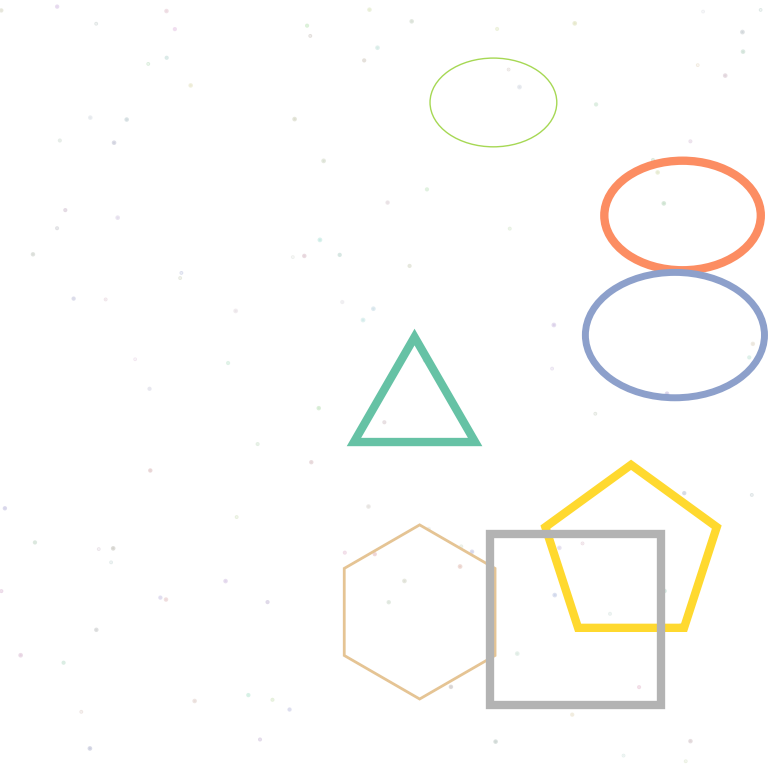[{"shape": "triangle", "thickness": 3, "radius": 0.45, "center": [0.538, 0.471]}, {"shape": "oval", "thickness": 3, "radius": 0.51, "center": [0.886, 0.72]}, {"shape": "oval", "thickness": 2.5, "radius": 0.58, "center": [0.877, 0.565]}, {"shape": "oval", "thickness": 0.5, "radius": 0.41, "center": [0.641, 0.867]}, {"shape": "pentagon", "thickness": 3, "radius": 0.59, "center": [0.82, 0.279]}, {"shape": "hexagon", "thickness": 1, "radius": 0.57, "center": [0.545, 0.205]}, {"shape": "square", "thickness": 3, "radius": 0.56, "center": [0.747, 0.196]}]